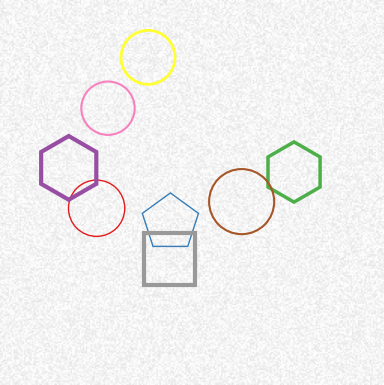[{"shape": "circle", "thickness": 1, "radius": 0.37, "center": [0.251, 0.459]}, {"shape": "pentagon", "thickness": 1, "radius": 0.38, "center": [0.443, 0.422]}, {"shape": "hexagon", "thickness": 2.5, "radius": 0.39, "center": [0.764, 0.553]}, {"shape": "hexagon", "thickness": 3, "radius": 0.41, "center": [0.179, 0.564]}, {"shape": "circle", "thickness": 2, "radius": 0.35, "center": [0.384, 0.851]}, {"shape": "circle", "thickness": 1.5, "radius": 0.42, "center": [0.628, 0.476]}, {"shape": "circle", "thickness": 1.5, "radius": 0.35, "center": [0.281, 0.719]}, {"shape": "square", "thickness": 3, "radius": 0.33, "center": [0.44, 0.327]}]